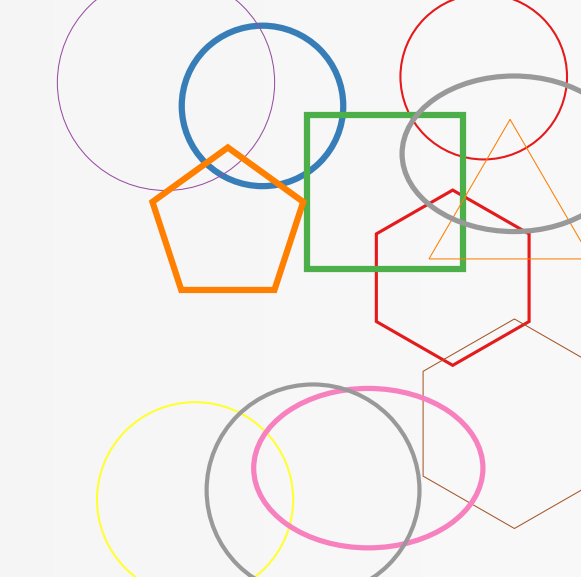[{"shape": "hexagon", "thickness": 1.5, "radius": 0.76, "center": [0.779, 0.518]}, {"shape": "circle", "thickness": 1, "radius": 0.72, "center": [0.832, 0.866]}, {"shape": "circle", "thickness": 3, "radius": 0.69, "center": [0.452, 0.816]}, {"shape": "square", "thickness": 3, "radius": 0.67, "center": [0.662, 0.667]}, {"shape": "circle", "thickness": 0.5, "radius": 0.93, "center": [0.286, 0.856]}, {"shape": "pentagon", "thickness": 3, "radius": 0.68, "center": [0.392, 0.607]}, {"shape": "triangle", "thickness": 0.5, "radius": 0.81, "center": [0.878, 0.631]}, {"shape": "circle", "thickness": 1, "radius": 0.84, "center": [0.336, 0.134]}, {"shape": "hexagon", "thickness": 0.5, "radius": 0.91, "center": [0.885, 0.265]}, {"shape": "oval", "thickness": 2.5, "radius": 0.99, "center": [0.634, 0.188]}, {"shape": "oval", "thickness": 2.5, "radius": 0.96, "center": [0.884, 0.733]}, {"shape": "circle", "thickness": 2, "radius": 0.92, "center": [0.539, 0.15]}]